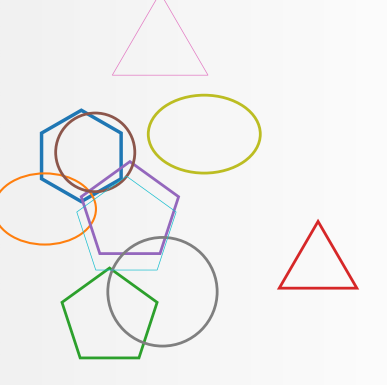[{"shape": "hexagon", "thickness": 2.5, "radius": 0.59, "center": [0.21, 0.595]}, {"shape": "oval", "thickness": 1.5, "radius": 0.66, "center": [0.116, 0.457]}, {"shape": "pentagon", "thickness": 2, "radius": 0.65, "center": [0.283, 0.175]}, {"shape": "triangle", "thickness": 2, "radius": 0.58, "center": [0.821, 0.309]}, {"shape": "pentagon", "thickness": 2, "radius": 0.66, "center": [0.335, 0.448]}, {"shape": "circle", "thickness": 2, "radius": 0.51, "center": [0.246, 0.604]}, {"shape": "triangle", "thickness": 0.5, "radius": 0.71, "center": [0.413, 0.876]}, {"shape": "circle", "thickness": 2, "radius": 0.71, "center": [0.419, 0.242]}, {"shape": "oval", "thickness": 2, "radius": 0.72, "center": [0.527, 0.652]}, {"shape": "pentagon", "thickness": 0.5, "radius": 0.67, "center": [0.326, 0.408]}]